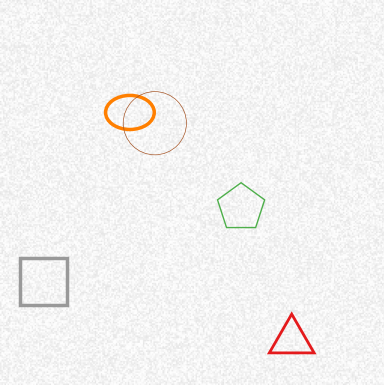[{"shape": "triangle", "thickness": 2, "radius": 0.34, "center": [0.758, 0.117]}, {"shape": "pentagon", "thickness": 1, "radius": 0.32, "center": [0.626, 0.461]}, {"shape": "oval", "thickness": 2.5, "radius": 0.32, "center": [0.337, 0.708]}, {"shape": "circle", "thickness": 0.5, "radius": 0.41, "center": [0.402, 0.68]}, {"shape": "square", "thickness": 2.5, "radius": 0.3, "center": [0.114, 0.27]}]